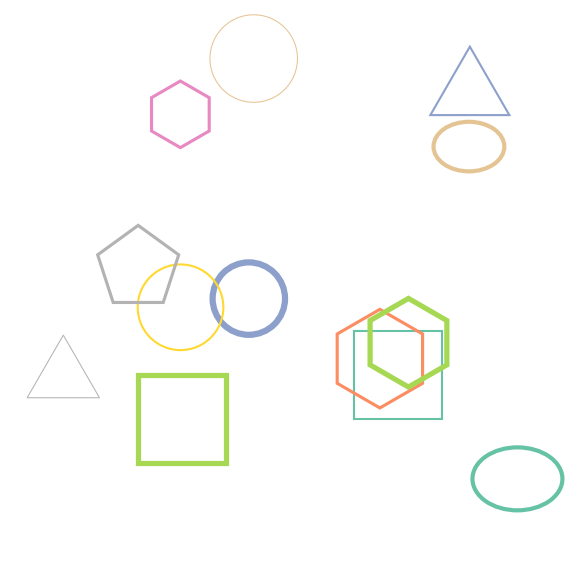[{"shape": "square", "thickness": 1, "radius": 0.38, "center": [0.69, 0.35]}, {"shape": "oval", "thickness": 2, "radius": 0.39, "center": [0.896, 0.17]}, {"shape": "hexagon", "thickness": 1.5, "radius": 0.43, "center": [0.658, 0.378]}, {"shape": "triangle", "thickness": 1, "radius": 0.39, "center": [0.814, 0.839]}, {"shape": "circle", "thickness": 3, "radius": 0.31, "center": [0.431, 0.482]}, {"shape": "hexagon", "thickness": 1.5, "radius": 0.29, "center": [0.312, 0.801]}, {"shape": "hexagon", "thickness": 2.5, "radius": 0.38, "center": [0.707, 0.406]}, {"shape": "square", "thickness": 2.5, "radius": 0.38, "center": [0.315, 0.273]}, {"shape": "circle", "thickness": 1, "radius": 0.37, "center": [0.313, 0.467]}, {"shape": "circle", "thickness": 0.5, "radius": 0.38, "center": [0.439, 0.898]}, {"shape": "oval", "thickness": 2, "radius": 0.31, "center": [0.812, 0.745]}, {"shape": "pentagon", "thickness": 1.5, "radius": 0.37, "center": [0.239, 0.535]}, {"shape": "triangle", "thickness": 0.5, "radius": 0.36, "center": [0.11, 0.347]}]